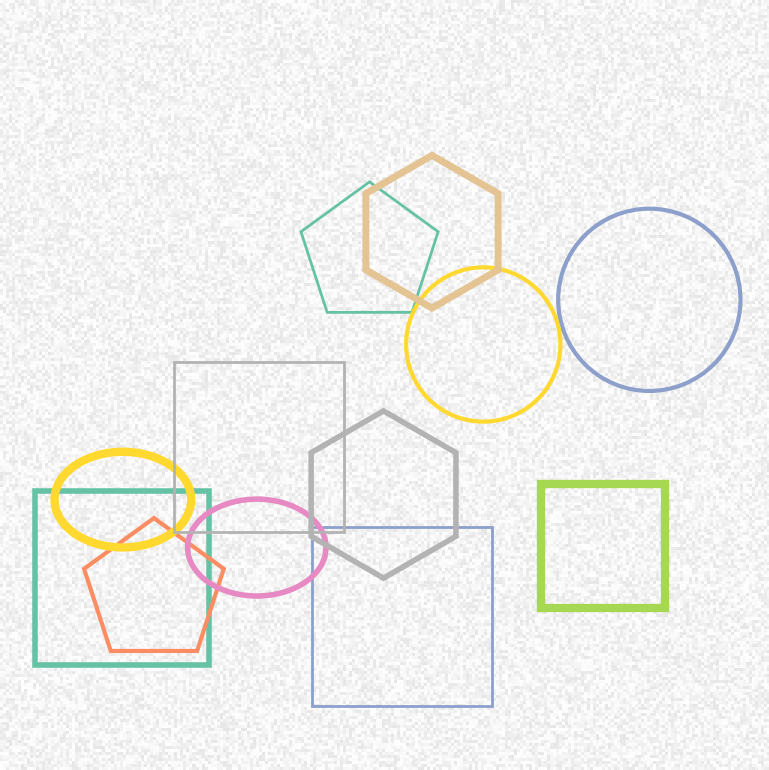[{"shape": "pentagon", "thickness": 1, "radius": 0.47, "center": [0.48, 0.67]}, {"shape": "square", "thickness": 2, "radius": 0.56, "center": [0.159, 0.25]}, {"shape": "pentagon", "thickness": 1.5, "radius": 0.48, "center": [0.2, 0.232]}, {"shape": "square", "thickness": 1, "radius": 0.58, "center": [0.522, 0.199]}, {"shape": "circle", "thickness": 1.5, "radius": 0.59, "center": [0.843, 0.611]}, {"shape": "oval", "thickness": 2, "radius": 0.45, "center": [0.334, 0.289]}, {"shape": "square", "thickness": 3, "radius": 0.4, "center": [0.783, 0.291]}, {"shape": "oval", "thickness": 3, "radius": 0.44, "center": [0.16, 0.351]}, {"shape": "circle", "thickness": 1.5, "radius": 0.5, "center": [0.628, 0.553]}, {"shape": "hexagon", "thickness": 2.5, "radius": 0.5, "center": [0.561, 0.699]}, {"shape": "hexagon", "thickness": 2, "radius": 0.54, "center": [0.498, 0.358]}, {"shape": "square", "thickness": 1, "radius": 0.55, "center": [0.337, 0.42]}]